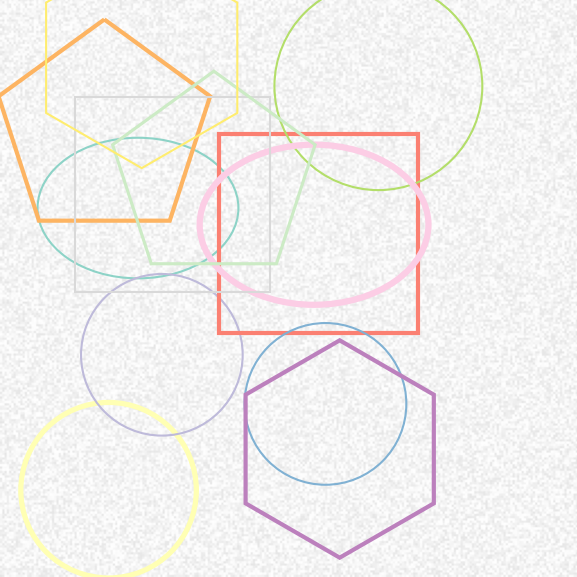[{"shape": "oval", "thickness": 1, "radius": 0.87, "center": [0.239, 0.639]}, {"shape": "circle", "thickness": 2.5, "radius": 0.76, "center": [0.188, 0.15]}, {"shape": "circle", "thickness": 1, "radius": 0.7, "center": [0.28, 0.385]}, {"shape": "square", "thickness": 2, "radius": 0.86, "center": [0.551, 0.594]}, {"shape": "circle", "thickness": 1, "radius": 0.7, "center": [0.564, 0.3]}, {"shape": "pentagon", "thickness": 2, "radius": 0.96, "center": [0.181, 0.773]}, {"shape": "circle", "thickness": 1, "radius": 0.9, "center": [0.655, 0.85]}, {"shape": "oval", "thickness": 3, "radius": 0.99, "center": [0.544, 0.61]}, {"shape": "square", "thickness": 1, "radius": 0.84, "center": [0.298, 0.662]}, {"shape": "hexagon", "thickness": 2, "radius": 0.94, "center": [0.588, 0.222]}, {"shape": "pentagon", "thickness": 1.5, "radius": 0.92, "center": [0.37, 0.692]}, {"shape": "hexagon", "thickness": 1, "radius": 0.96, "center": [0.245, 0.899]}]